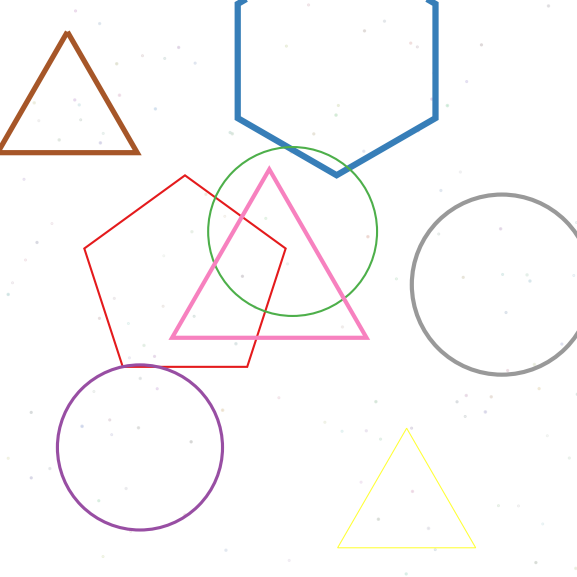[{"shape": "pentagon", "thickness": 1, "radius": 0.92, "center": [0.32, 0.512]}, {"shape": "hexagon", "thickness": 3, "radius": 0.99, "center": [0.583, 0.893]}, {"shape": "circle", "thickness": 1, "radius": 0.73, "center": [0.507, 0.598]}, {"shape": "circle", "thickness": 1.5, "radius": 0.71, "center": [0.242, 0.224]}, {"shape": "triangle", "thickness": 0.5, "radius": 0.69, "center": [0.704, 0.12]}, {"shape": "triangle", "thickness": 2.5, "radius": 0.7, "center": [0.117, 0.805]}, {"shape": "triangle", "thickness": 2, "radius": 0.97, "center": [0.466, 0.511]}, {"shape": "circle", "thickness": 2, "radius": 0.78, "center": [0.869, 0.506]}]